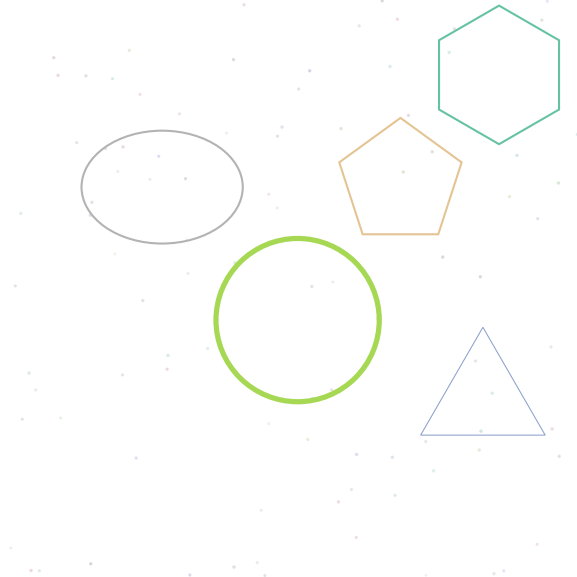[{"shape": "hexagon", "thickness": 1, "radius": 0.6, "center": [0.864, 0.869]}, {"shape": "triangle", "thickness": 0.5, "radius": 0.62, "center": [0.836, 0.308]}, {"shape": "circle", "thickness": 2.5, "radius": 0.71, "center": [0.515, 0.445]}, {"shape": "pentagon", "thickness": 1, "radius": 0.56, "center": [0.693, 0.684]}, {"shape": "oval", "thickness": 1, "radius": 0.7, "center": [0.281, 0.675]}]